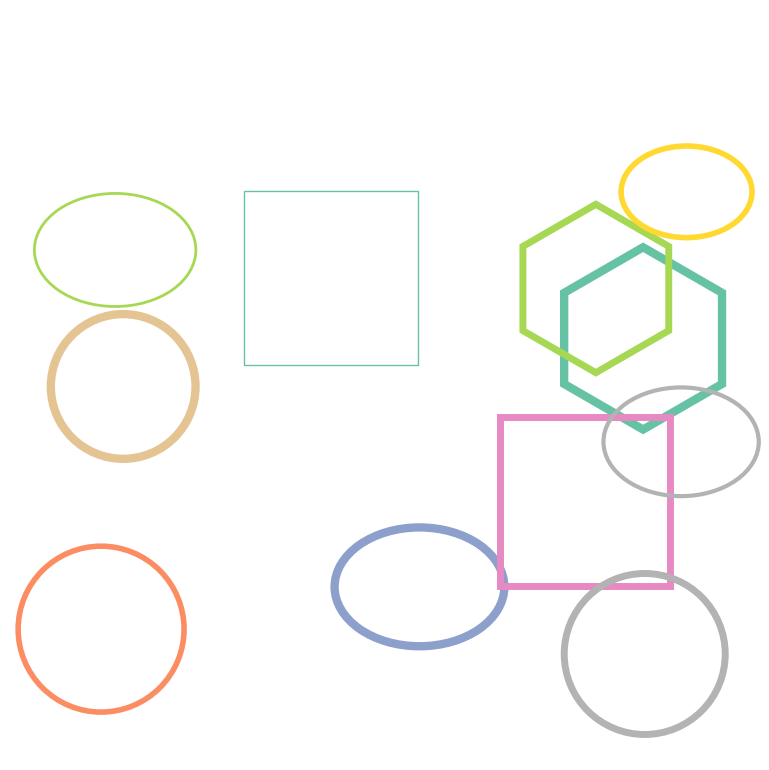[{"shape": "hexagon", "thickness": 3, "radius": 0.59, "center": [0.835, 0.561]}, {"shape": "square", "thickness": 0.5, "radius": 0.56, "center": [0.43, 0.638]}, {"shape": "circle", "thickness": 2, "radius": 0.54, "center": [0.131, 0.183]}, {"shape": "oval", "thickness": 3, "radius": 0.55, "center": [0.545, 0.238]}, {"shape": "square", "thickness": 2.5, "radius": 0.55, "center": [0.76, 0.349]}, {"shape": "hexagon", "thickness": 2.5, "radius": 0.55, "center": [0.774, 0.625]}, {"shape": "oval", "thickness": 1, "radius": 0.52, "center": [0.15, 0.675]}, {"shape": "oval", "thickness": 2, "radius": 0.42, "center": [0.892, 0.751]}, {"shape": "circle", "thickness": 3, "radius": 0.47, "center": [0.16, 0.498]}, {"shape": "oval", "thickness": 1.5, "radius": 0.5, "center": [0.885, 0.426]}, {"shape": "circle", "thickness": 2.5, "radius": 0.52, "center": [0.837, 0.151]}]